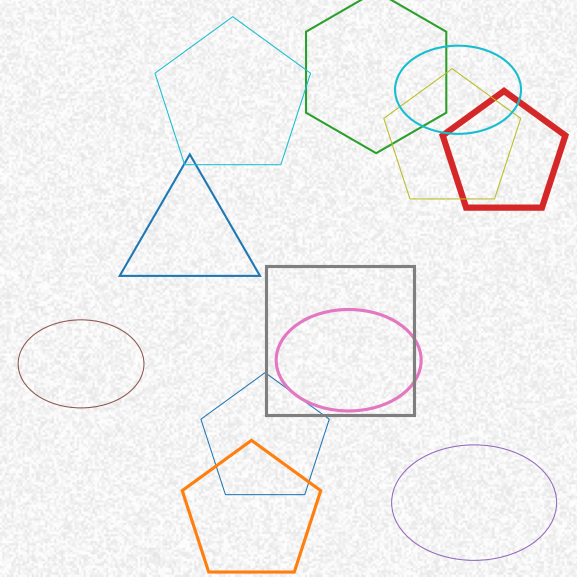[{"shape": "pentagon", "thickness": 0.5, "radius": 0.58, "center": [0.459, 0.237]}, {"shape": "triangle", "thickness": 1, "radius": 0.7, "center": [0.329, 0.592]}, {"shape": "pentagon", "thickness": 1.5, "radius": 0.63, "center": [0.435, 0.111]}, {"shape": "hexagon", "thickness": 1, "radius": 0.7, "center": [0.651, 0.874]}, {"shape": "pentagon", "thickness": 3, "radius": 0.56, "center": [0.873, 0.73]}, {"shape": "oval", "thickness": 0.5, "radius": 0.71, "center": [0.821, 0.129]}, {"shape": "oval", "thickness": 0.5, "radius": 0.54, "center": [0.14, 0.369]}, {"shape": "oval", "thickness": 1.5, "radius": 0.63, "center": [0.604, 0.375]}, {"shape": "square", "thickness": 1.5, "radius": 0.64, "center": [0.589, 0.409]}, {"shape": "pentagon", "thickness": 0.5, "radius": 0.62, "center": [0.783, 0.756]}, {"shape": "pentagon", "thickness": 0.5, "radius": 0.71, "center": [0.403, 0.829]}, {"shape": "oval", "thickness": 1, "radius": 0.55, "center": [0.793, 0.844]}]